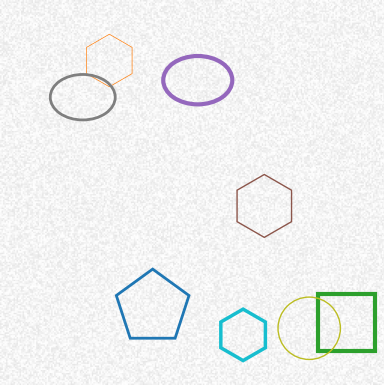[{"shape": "pentagon", "thickness": 2, "radius": 0.5, "center": [0.397, 0.202]}, {"shape": "hexagon", "thickness": 0.5, "radius": 0.34, "center": [0.284, 0.843]}, {"shape": "square", "thickness": 3, "radius": 0.37, "center": [0.9, 0.162]}, {"shape": "oval", "thickness": 3, "radius": 0.45, "center": [0.514, 0.792]}, {"shape": "hexagon", "thickness": 1, "radius": 0.41, "center": [0.686, 0.465]}, {"shape": "oval", "thickness": 2, "radius": 0.42, "center": [0.215, 0.748]}, {"shape": "circle", "thickness": 1, "radius": 0.4, "center": [0.803, 0.147]}, {"shape": "hexagon", "thickness": 2.5, "radius": 0.33, "center": [0.631, 0.13]}]